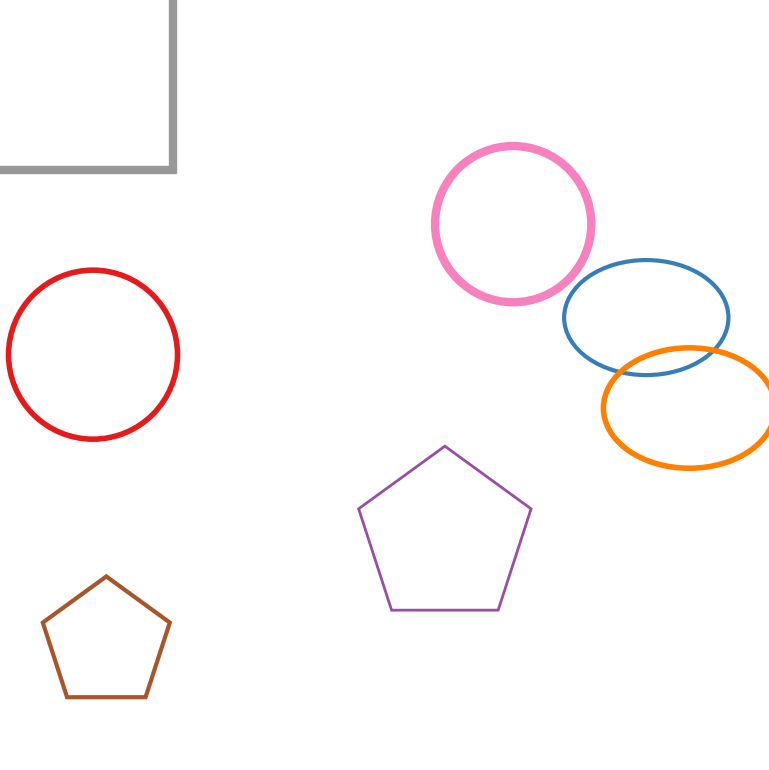[{"shape": "circle", "thickness": 2, "radius": 0.55, "center": [0.121, 0.539]}, {"shape": "oval", "thickness": 1.5, "radius": 0.53, "center": [0.839, 0.588]}, {"shape": "pentagon", "thickness": 1, "radius": 0.59, "center": [0.578, 0.303]}, {"shape": "oval", "thickness": 2, "radius": 0.56, "center": [0.895, 0.47]}, {"shape": "pentagon", "thickness": 1.5, "radius": 0.43, "center": [0.138, 0.165]}, {"shape": "circle", "thickness": 3, "radius": 0.51, "center": [0.666, 0.709]}, {"shape": "square", "thickness": 3, "radius": 0.57, "center": [0.11, 0.894]}]